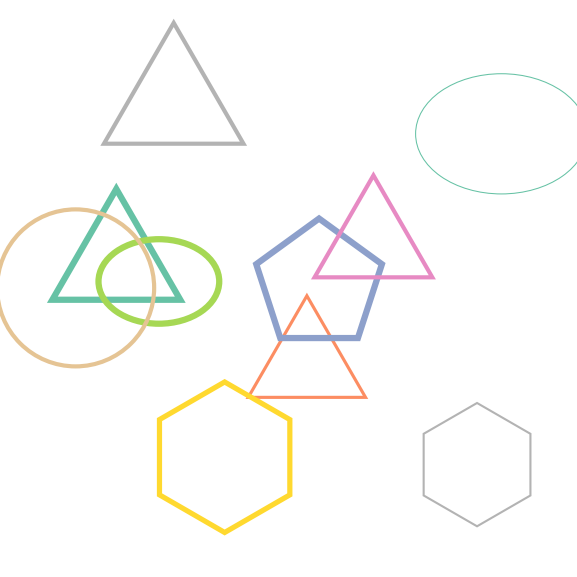[{"shape": "oval", "thickness": 0.5, "radius": 0.74, "center": [0.868, 0.767]}, {"shape": "triangle", "thickness": 3, "radius": 0.64, "center": [0.201, 0.544]}, {"shape": "triangle", "thickness": 1.5, "radius": 0.59, "center": [0.531, 0.37]}, {"shape": "pentagon", "thickness": 3, "radius": 0.57, "center": [0.553, 0.506]}, {"shape": "triangle", "thickness": 2, "radius": 0.59, "center": [0.647, 0.578]}, {"shape": "oval", "thickness": 3, "radius": 0.52, "center": [0.275, 0.512]}, {"shape": "hexagon", "thickness": 2.5, "radius": 0.65, "center": [0.389, 0.207]}, {"shape": "circle", "thickness": 2, "radius": 0.68, "center": [0.131, 0.501]}, {"shape": "triangle", "thickness": 2, "radius": 0.7, "center": [0.301, 0.82]}, {"shape": "hexagon", "thickness": 1, "radius": 0.53, "center": [0.826, 0.195]}]